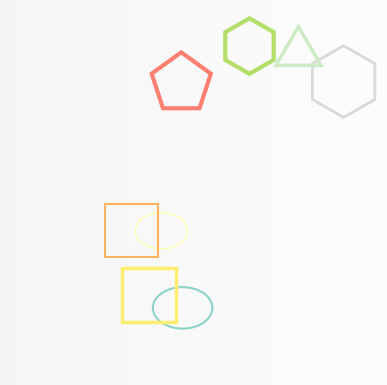[{"shape": "oval", "thickness": 1.5, "radius": 0.38, "center": [0.471, 0.2]}, {"shape": "oval", "thickness": 1, "radius": 0.34, "center": [0.417, 0.401]}, {"shape": "pentagon", "thickness": 3, "radius": 0.4, "center": [0.468, 0.784]}, {"shape": "square", "thickness": 1.5, "radius": 0.34, "center": [0.339, 0.401]}, {"shape": "hexagon", "thickness": 3, "radius": 0.36, "center": [0.644, 0.88]}, {"shape": "hexagon", "thickness": 2, "radius": 0.47, "center": [0.887, 0.788]}, {"shape": "triangle", "thickness": 2.5, "radius": 0.34, "center": [0.77, 0.864]}, {"shape": "square", "thickness": 2.5, "radius": 0.35, "center": [0.384, 0.233]}]